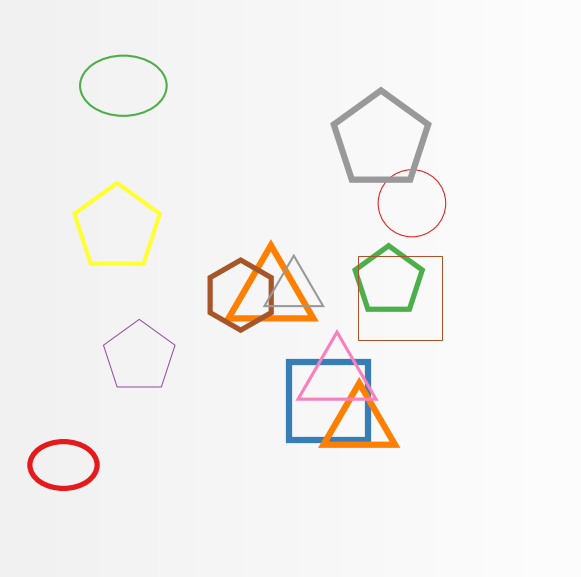[{"shape": "oval", "thickness": 2.5, "radius": 0.29, "center": [0.109, 0.194]}, {"shape": "circle", "thickness": 0.5, "radius": 0.29, "center": [0.709, 0.647]}, {"shape": "square", "thickness": 3, "radius": 0.34, "center": [0.565, 0.305]}, {"shape": "oval", "thickness": 1, "radius": 0.37, "center": [0.212, 0.851]}, {"shape": "pentagon", "thickness": 2.5, "radius": 0.3, "center": [0.669, 0.513]}, {"shape": "pentagon", "thickness": 0.5, "radius": 0.32, "center": [0.24, 0.381]}, {"shape": "triangle", "thickness": 3, "radius": 0.36, "center": [0.618, 0.265]}, {"shape": "triangle", "thickness": 3, "radius": 0.42, "center": [0.466, 0.49]}, {"shape": "pentagon", "thickness": 2, "radius": 0.39, "center": [0.202, 0.605]}, {"shape": "square", "thickness": 0.5, "radius": 0.36, "center": [0.688, 0.483]}, {"shape": "hexagon", "thickness": 2.5, "radius": 0.3, "center": [0.414, 0.488]}, {"shape": "triangle", "thickness": 1.5, "radius": 0.39, "center": [0.58, 0.347]}, {"shape": "triangle", "thickness": 1, "radius": 0.29, "center": [0.505, 0.498]}, {"shape": "pentagon", "thickness": 3, "radius": 0.43, "center": [0.655, 0.757]}]